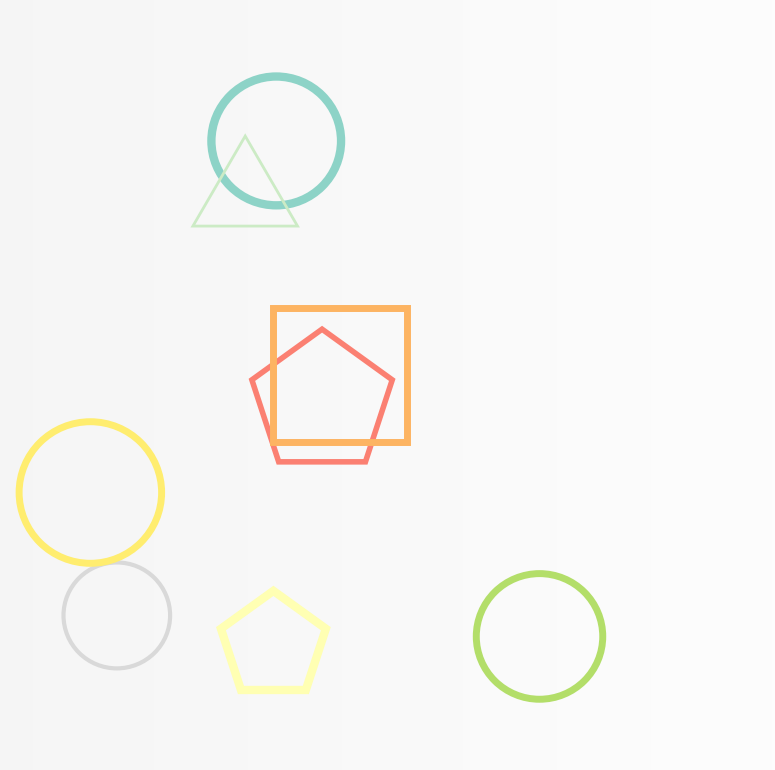[{"shape": "circle", "thickness": 3, "radius": 0.42, "center": [0.356, 0.817]}, {"shape": "pentagon", "thickness": 3, "radius": 0.36, "center": [0.353, 0.161]}, {"shape": "pentagon", "thickness": 2, "radius": 0.48, "center": [0.416, 0.477]}, {"shape": "square", "thickness": 2.5, "radius": 0.43, "center": [0.439, 0.513]}, {"shape": "circle", "thickness": 2.5, "radius": 0.41, "center": [0.696, 0.173]}, {"shape": "circle", "thickness": 1.5, "radius": 0.34, "center": [0.151, 0.201]}, {"shape": "triangle", "thickness": 1, "radius": 0.39, "center": [0.316, 0.745]}, {"shape": "circle", "thickness": 2.5, "radius": 0.46, "center": [0.117, 0.36]}]